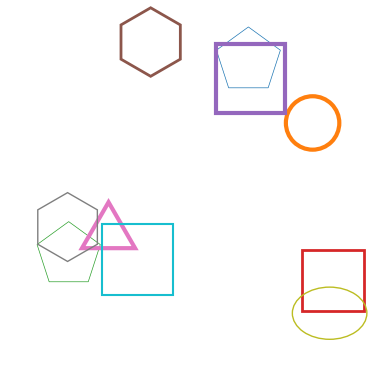[{"shape": "pentagon", "thickness": 0.5, "radius": 0.44, "center": [0.645, 0.843]}, {"shape": "circle", "thickness": 3, "radius": 0.35, "center": [0.812, 0.681]}, {"shape": "pentagon", "thickness": 0.5, "radius": 0.43, "center": [0.178, 0.338]}, {"shape": "square", "thickness": 2, "radius": 0.4, "center": [0.865, 0.271]}, {"shape": "square", "thickness": 3, "radius": 0.45, "center": [0.65, 0.797]}, {"shape": "hexagon", "thickness": 2, "radius": 0.44, "center": [0.391, 0.891]}, {"shape": "triangle", "thickness": 3, "radius": 0.4, "center": [0.282, 0.395]}, {"shape": "hexagon", "thickness": 1, "radius": 0.45, "center": [0.176, 0.41]}, {"shape": "oval", "thickness": 1, "radius": 0.48, "center": [0.856, 0.186]}, {"shape": "square", "thickness": 1.5, "radius": 0.46, "center": [0.358, 0.325]}]